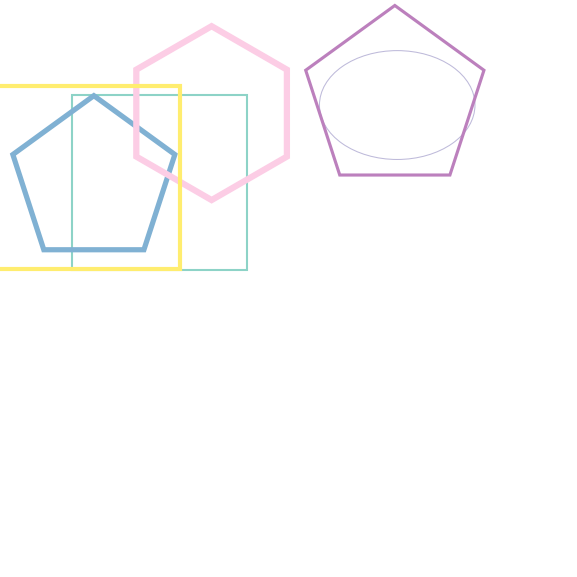[{"shape": "square", "thickness": 1, "radius": 0.76, "center": [0.276, 0.683]}, {"shape": "oval", "thickness": 0.5, "radius": 0.67, "center": [0.688, 0.817]}, {"shape": "pentagon", "thickness": 2.5, "radius": 0.74, "center": [0.163, 0.686]}, {"shape": "hexagon", "thickness": 3, "radius": 0.75, "center": [0.366, 0.803]}, {"shape": "pentagon", "thickness": 1.5, "radius": 0.81, "center": [0.684, 0.827]}, {"shape": "square", "thickness": 2, "radius": 0.8, "center": [0.152, 0.692]}]